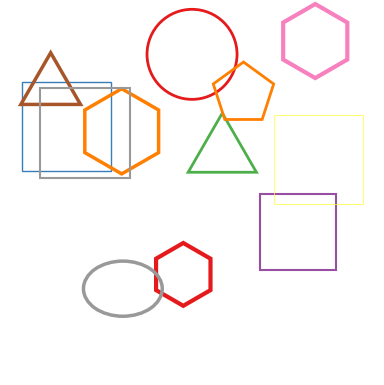[{"shape": "hexagon", "thickness": 3, "radius": 0.41, "center": [0.476, 0.287]}, {"shape": "circle", "thickness": 2, "radius": 0.58, "center": [0.499, 0.859]}, {"shape": "square", "thickness": 1, "radius": 0.58, "center": [0.172, 0.673]}, {"shape": "triangle", "thickness": 2, "radius": 0.51, "center": [0.577, 0.604]}, {"shape": "square", "thickness": 1.5, "radius": 0.49, "center": [0.774, 0.398]}, {"shape": "pentagon", "thickness": 2, "radius": 0.41, "center": [0.632, 0.756]}, {"shape": "hexagon", "thickness": 2.5, "radius": 0.55, "center": [0.316, 0.659]}, {"shape": "square", "thickness": 0.5, "radius": 0.58, "center": [0.828, 0.586]}, {"shape": "triangle", "thickness": 2.5, "radius": 0.45, "center": [0.132, 0.773]}, {"shape": "hexagon", "thickness": 3, "radius": 0.48, "center": [0.819, 0.893]}, {"shape": "square", "thickness": 1.5, "radius": 0.59, "center": [0.221, 0.654]}, {"shape": "oval", "thickness": 2.5, "radius": 0.51, "center": [0.319, 0.25]}]